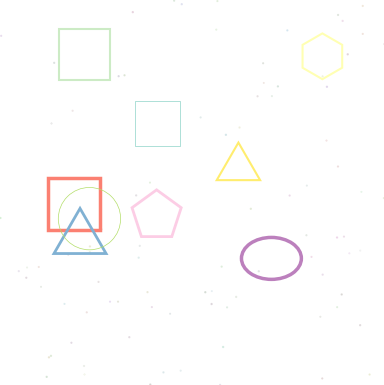[{"shape": "square", "thickness": 0.5, "radius": 0.29, "center": [0.409, 0.68]}, {"shape": "hexagon", "thickness": 1.5, "radius": 0.3, "center": [0.837, 0.854]}, {"shape": "square", "thickness": 2.5, "radius": 0.34, "center": [0.192, 0.47]}, {"shape": "triangle", "thickness": 2, "radius": 0.39, "center": [0.208, 0.381]}, {"shape": "circle", "thickness": 0.5, "radius": 0.4, "center": [0.232, 0.432]}, {"shape": "pentagon", "thickness": 2, "radius": 0.34, "center": [0.407, 0.44]}, {"shape": "oval", "thickness": 2.5, "radius": 0.39, "center": [0.705, 0.329]}, {"shape": "square", "thickness": 1.5, "radius": 0.33, "center": [0.22, 0.858]}, {"shape": "triangle", "thickness": 1.5, "radius": 0.33, "center": [0.619, 0.565]}]